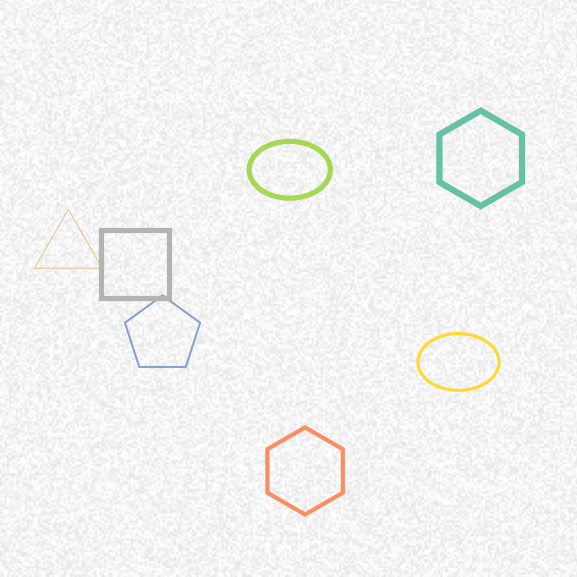[{"shape": "hexagon", "thickness": 3, "radius": 0.41, "center": [0.832, 0.725]}, {"shape": "hexagon", "thickness": 2, "radius": 0.38, "center": [0.528, 0.184]}, {"shape": "pentagon", "thickness": 1, "radius": 0.34, "center": [0.281, 0.419]}, {"shape": "oval", "thickness": 2.5, "radius": 0.35, "center": [0.502, 0.705]}, {"shape": "oval", "thickness": 1.5, "radius": 0.35, "center": [0.794, 0.372]}, {"shape": "triangle", "thickness": 0.5, "radius": 0.34, "center": [0.118, 0.569]}, {"shape": "square", "thickness": 2.5, "radius": 0.29, "center": [0.234, 0.542]}]